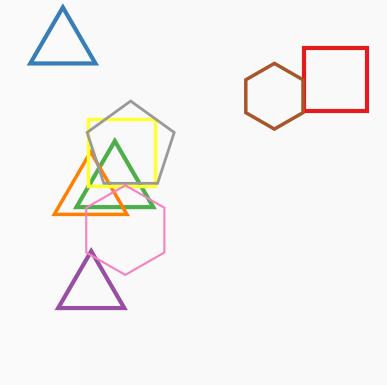[{"shape": "square", "thickness": 3, "radius": 0.41, "center": [0.866, 0.793]}, {"shape": "triangle", "thickness": 3, "radius": 0.49, "center": [0.162, 0.884]}, {"shape": "triangle", "thickness": 3, "radius": 0.57, "center": [0.296, 0.519]}, {"shape": "triangle", "thickness": 3, "radius": 0.49, "center": [0.235, 0.249]}, {"shape": "triangle", "thickness": 2.5, "radius": 0.54, "center": [0.234, 0.497]}, {"shape": "square", "thickness": 2.5, "radius": 0.43, "center": [0.313, 0.604]}, {"shape": "hexagon", "thickness": 2.5, "radius": 0.43, "center": [0.708, 0.75]}, {"shape": "hexagon", "thickness": 1.5, "radius": 0.58, "center": [0.323, 0.402]}, {"shape": "pentagon", "thickness": 2, "radius": 0.59, "center": [0.337, 0.619]}]